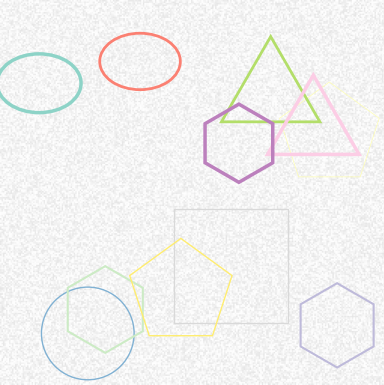[{"shape": "oval", "thickness": 2.5, "radius": 0.55, "center": [0.101, 0.784]}, {"shape": "pentagon", "thickness": 0.5, "radius": 0.68, "center": [0.856, 0.651]}, {"shape": "hexagon", "thickness": 1.5, "radius": 0.55, "center": [0.876, 0.155]}, {"shape": "oval", "thickness": 2, "radius": 0.52, "center": [0.364, 0.84]}, {"shape": "circle", "thickness": 1, "radius": 0.6, "center": [0.228, 0.134]}, {"shape": "triangle", "thickness": 2, "radius": 0.74, "center": [0.703, 0.757]}, {"shape": "triangle", "thickness": 2.5, "radius": 0.69, "center": [0.814, 0.668]}, {"shape": "square", "thickness": 1, "radius": 0.74, "center": [0.601, 0.309]}, {"shape": "hexagon", "thickness": 2.5, "radius": 0.51, "center": [0.621, 0.628]}, {"shape": "hexagon", "thickness": 1.5, "radius": 0.56, "center": [0.273, 0.196]}, {"shape": "pentagon", "thickness": 1, "radius": 0.7, "center": [0.47, 0.241]}]